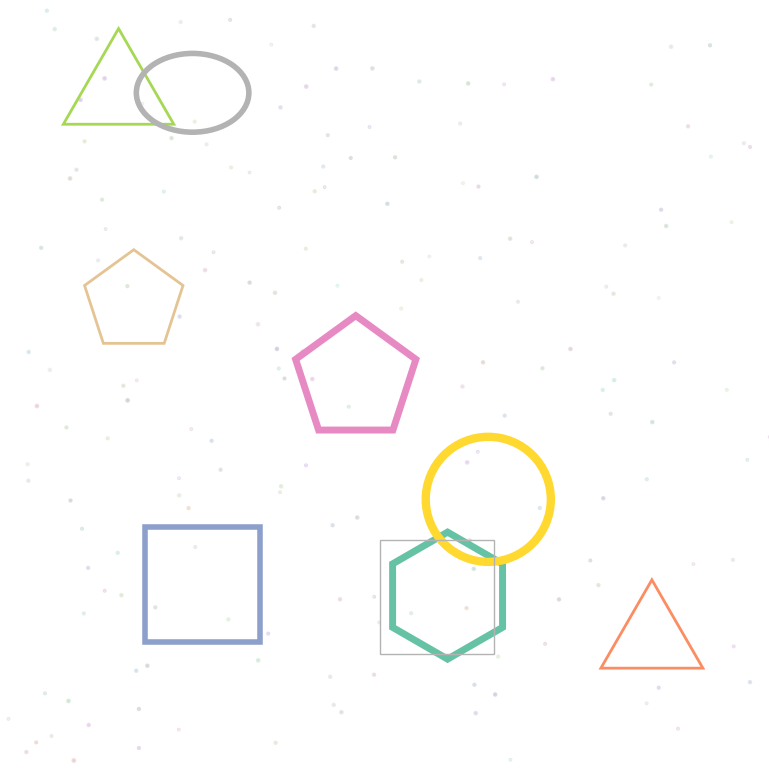[{"shape": "hexagon", "thickness": 2.5, "radius": 0.41, "center": [0.581, 0.226]}, {"shape": "triangle", "thickness": 1, "radius": 0.38, "center": [0.847, 0.171]}, {"shape": "square", "thickness": 2, "radius": 0.37, "center": [0.263, 0.241]}, {"shape": "pentagon", "thickness": 2.5, "radius": 0.41, "center": [0.462, 0.508]}, {"shape": "triangle", "thickness": 1, "radius": 0.41, "center": [0.154, 0.88]}, {"shape": "circle", "thickness": 3, "radius": 0.41, "center": [0.634, 0.352]}, {"shape": "pentagon", "thickness": 1, "radius": 0.34, "center": [0.174, 0.608]}, {"shape": "square", "thickness": 0.5, "radius": 0.37, "center": [0.567, 0.225]}, {"shape": "oval", "thickness": 2, "radius": 0.37, "center": [0.25, 0.879]}]